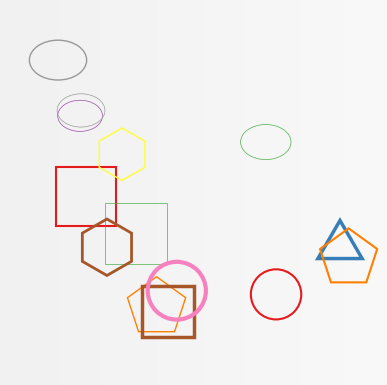[{"shape": "circle", "thickness": 1.5, "radius": 0.33, "center": [0.712, 0.235]}, {"shape": "square", "thickness": 1.5, "radius": 0.38, "center": [0.222, 0.49]}, {"shape": "triangle", "thickness": 2.5, "radius": 0.33, "center": [0.877, 0.361]}, {"shape": "oval", "thickness": 0.5, "radius": 0.33, "center": [0.686, 0.631]}, {"shape": "square", "thickness": 0.5, "radius": 0.4, "center": [0.35, 0.394]}, {"shape": "oval", "thickness": 0.5, "radius": 0.29, "center": [0.207, 0.699]}, {"shape": "pentagon", "thickness": 1, "radius": 0.39, "center": [0.404, 0.202]}, {"shape": "pentagon", "thickness": 1.5, "radius": 0.39, "center": [0.9, 0.329]}, {"shape": "hexagon", "thickness": 1, "radius": 0.34, "center": [0.315, 0.599]}, {"shape": "hexagon", "thickness": 2, "radius": 0.37, "center": [0.276, 0.358]}, {"shape": "square", "thickness": 2.5, "radius": 0.33, "center": [0.434, 0.191]}, {"shape": "circle", "thickness": 3, "radius": 0.38, "center": [0.456, 0.245]}, {"shape": "oval", "thickness": 1, "radius": 0.37, "center": [0.15, 0.844]}, {"shape": "oval", "thickness": 0.5, "radius": 0.31, "center": [0.209, 0.713]}]